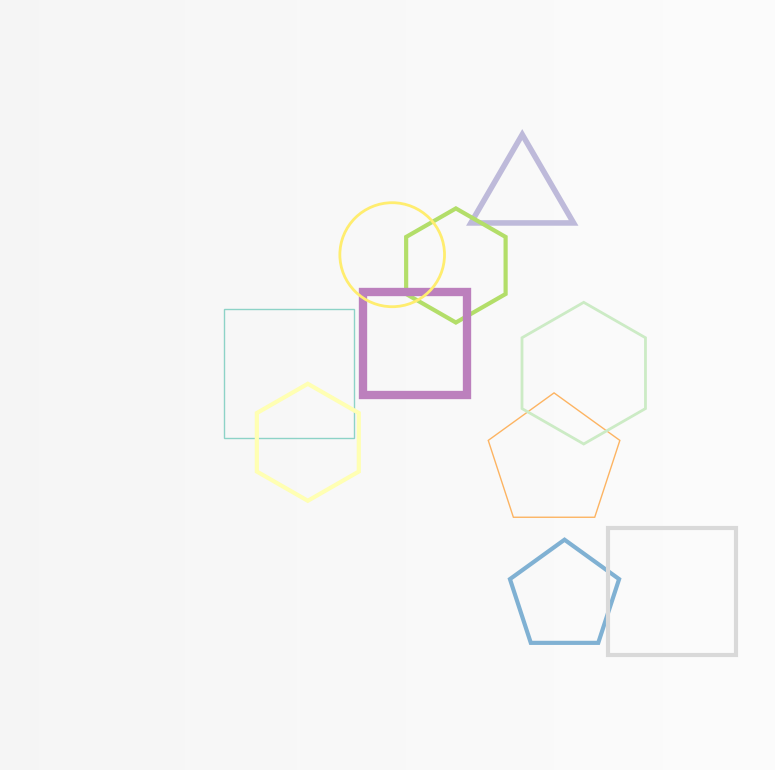[{"shape": "square", "thickness": 0.5, "radius": 0.42, "center": [0.373, 0.515]}, {"shape": "hexagon", "thickness": 1.5, "radius": 0.38, "center": [0.397, 0.426]}, {"shape": "triangle", "thickness": 2, "radius": 0.38, "center": [0.674, 0.749]}, {"shape": "pentagon", "thickness": 1.5, "radius": 0.37, "center": [0.728, 0.225]}, {"shape": "pentagon", "thickness": 0.5, "radius": 0.45, "center": [0.715, 0.4]}, {"shape": "hexagon", "thickness": 1.5, "radius": 0.37, "center": [0.588, 0.655]}, {"shape": "square", "thickness": 1.5, "radius": 0.41, "center": [0.867, 0.232]}, {"shape": "square", "thickness": 3, "radius": 0.34, "center": [0.536, 0.554]}, {"shape": "hexagon", "thickness": 1, "radius": 0.46, "center": [0.753, 0.515]}, {"shape": "circle", "thickness": 1, "radius": 0.34, "center": [0.506, 0.669]}]